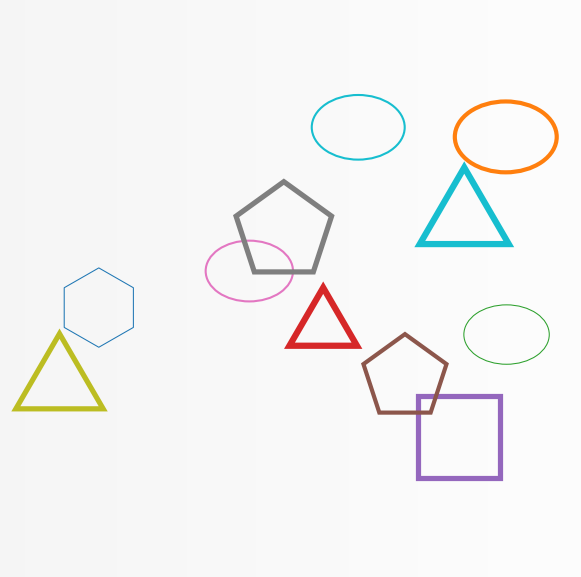[{"shape": "hexagon", "thickness": 0.5, "radius": 0.34, "center": [0.17, 0.467]}, {"shape": "oval", "thickness": 2, "radius": 0.44, "center": [0.87, 0.762]}, {"shape": "oval", "thickness": 0.5, "radius": 0.37, "center": [0.871, 0.42]}, {"shape": "triangle", "thickness": 3, "radius": 0.34, "center": [0.556, 0.434]}, {"shape": "square", "thickness": 2.5, "radius": 0.36, "center": [0.79, 0.242]}, {"shape": "pentagon", "thickness": 2, "radius": 0.38, "center": [0.697, 0.345]}, {"shape": "oval", "thickness": 1, "radius": 0.38, "center": [0.429, 0.53]}, {"shape": "pentagon", "thickness": 2.5, "radius": 0.43, "center": [0.488, 0.598]}, {"shape": "triangle", "thickness": 2.5, "radius": 0.43, "center": [0.102, 0.335]}, {"shape": "triangle", "thickness": 3, "radius": 0.44, "center": [0.799, 0.621]}, {"shape": "oval", "thickness": 1, "radius": 0.4, "center": [0.616, 0.779]}]